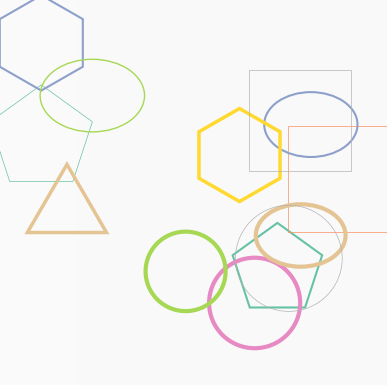[{"shape": "pentagon", "thickness": 0.5, "radius": 0.69, "center": [0.107, 0.641]}, {"shape": "pentagon", "thickness": 1.5, "radius": 0.61, "center": [0.716, 0.3]}, {"shape": "square", "thickness": 0.5, "radius": 0.69, "center": [0.882, 0.535]}, {"shape": "hexagon", "thickness": 1.5, "radius": 0.62, "center": [0.107, 0.889]}, {"shape": "oval", "thickness": 1.5, "radius": 0.6, "center": [0.802, 0.676]}, {"shape": "circle", "thickness": 3, "radius": 0.59, "center": [0.657, 0.213]}, {"shape": "circle", "thickness": 3, "radius": 0.52, "center": [0.479, 0.295]}, {"shape": "oval", "thickness": 1, "radius": 0.67, "center": [0.238, 0.752]}, {"shape": "hexagon", "thickness": 2.5, "radius": 0.6, "center": [0.618, 0.597]}, {"shape": "oval", "thickness": 3, "radius": 0.58, "center": [0.776, 0.388]}, {"shape": "triangle", "thickness": 2.5, "radius": 0.59, "center": [0.173, 0.455]}, {"shape": "circle", "thickness": 0.5, "radius": 0.69, "center": [0.745, 0.329]}, {"shape": "square", "thickness": 0.5, "radius": 0.66, "center": [0.774, 0.687]}]